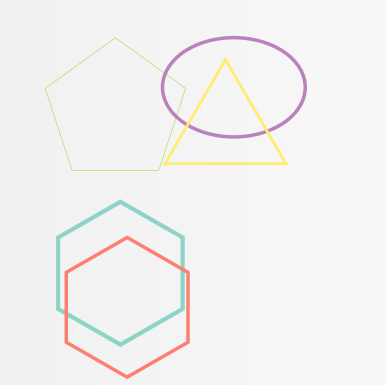[{"shape": "hexagon", "thickness": 3, "radius": 0.93, "center": [0.311, 0.29]}, {"shape": "hexagon", "thickness": 2.5, "radius": 0.91, "center": [0.328, 0.202]}, {"shape": "pentagon", "thickness": 0.5, "radius": 0.95, "center": [0.298, 0.712]}, {"shape": "oval", "thickness": 2.5, "radius": 0.92, "center": [0.604, 0.773]}, {"shape": "triangle", "thickness": 2, "radius": 0.9, "center": [0.582, 0.665]}]